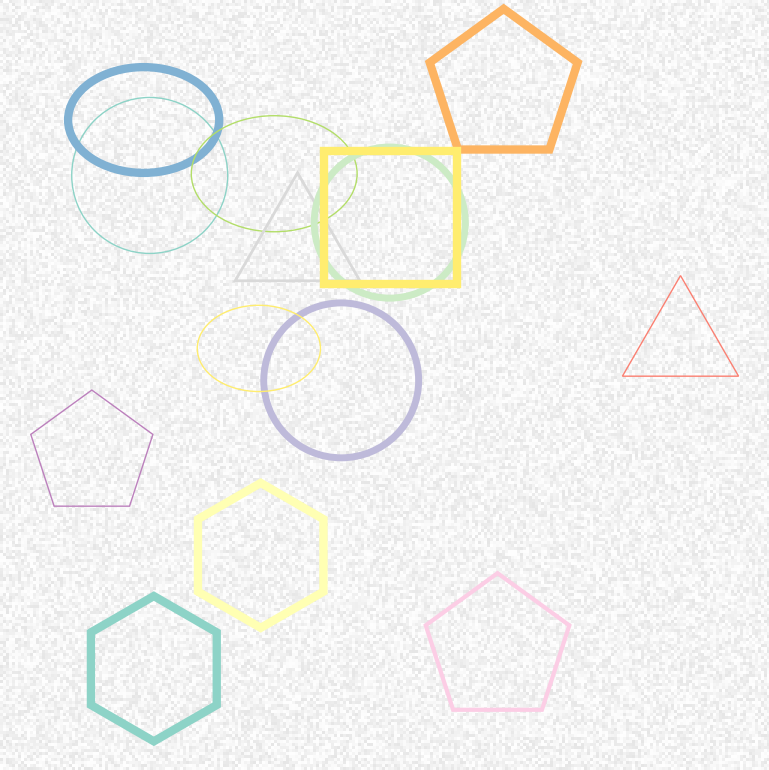[{"shape": "hexagon", "thickness": 3, "radius": 0.47, "center": [0.2, 0.132]}, {"shape": "circle", "thickness": 0.5, "radius": 0.51, "center": [0.194, 0.772]}, {"shape": "hexagon", "thickness": 3, "radius": 0.47, "center": [0.339, 0.279]}, {"shape": "circle", "thickness": 2.5, "radius": 0.5, "center": [0.443, 0.506]}, {"shape": "triangle", "thickness": 0.5, "radius": 0.44, "center": [0.884, 0.555]}, {"shape": "oval", "thickness": 3, "radius": 0.49, "center": [0.187, 0.844]}, {"shape": "pentagon", "thickness": 3, "radius": 0.51, "center": [0.654, 0.888]}, {"shape": "oval", "thickness": 0.5, "radius": 0.54, "center": [0.356, 0.774]}, {"shape": "pentagon", "thickness": 1.5, "radius": 0.49, "center": [0.646, 0.158]}, {"shape": "triangle", "thickness": 1, "radius": 0.47, "center": [0.386, 0.682]}, {"shape": "pentagon", "thickness": 0.5, "radius": 0.42, "center": [0.119, 0.41]}, {"shape": "circle", "thickness": 2.5, "radius": 0.49, "center": [0.506, 0.711]}, {"shape": "oval", "thickness": 0.5, "radius": 0.4, "center": [0.336, 0.548]}, {"shape": "square", "thickness": 3, "radius": 0.43, "center": [0.507, 0.718]}]